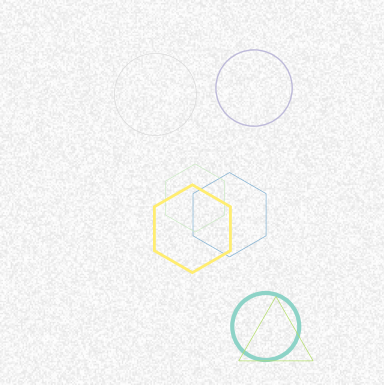[{"shape": "circle", "thickness": 3, "radius": 0.43, "center": [0.69, 0.152]}, {"shape": "circle", "thickness": 1, "radius": 0.5, "center": [0.66, 0.771]}, {"shape": "hexagon", "thickness": 0.5, "radius": 0.55, "center": [0.596, 0.442]}, {"shape": "triangle", "thickness": 0.5, "radius": 0.56, "center": [0.717, 0.118]}, {"shape": "circle", "thickness": 0.5, "radius": 0.53, "center": [0.404, 0.755]}, {"shape": "hexagon", "thickness": 0.5, "radius": 0.44, "center": [0.507, 0.486]}, {"shape": "hexagon", "thickness": 2, "radius": 0.57, "center": [0.5, 0.406]}]